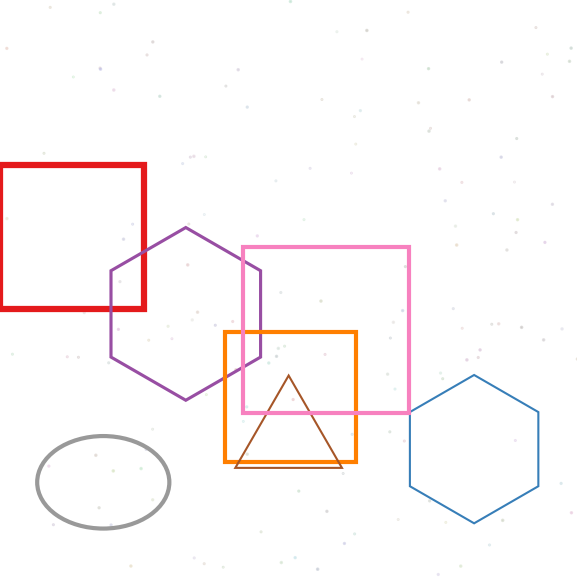[{"shape": "square", "thickness": 3, "radius": 0.63, "center": [0.125, 0.589]}, {"shape": "hexagon", "thickness": 1, "radius": 0.64, "center": [0.821, 0.221]}, {"shape": "hexagon", "thickness": 1.5, "radius": 0.75, "center": [0.322, 0.456]}, {"shape": "square", "thickness": 2, "radius": 0.57, "center": [0.503, 0.312]}, {"shape": "triangle", "thickness": 1, "radius": 0.53, "center": [0.5, 0.242]}, {"shape": "square", "thickness": 2, "radius": 0.72, "center": [0.565, 0.428]}, {"shape": "oval", "thickness": 2, "radius": 0.57, "center": [0.179, 0.164]}]